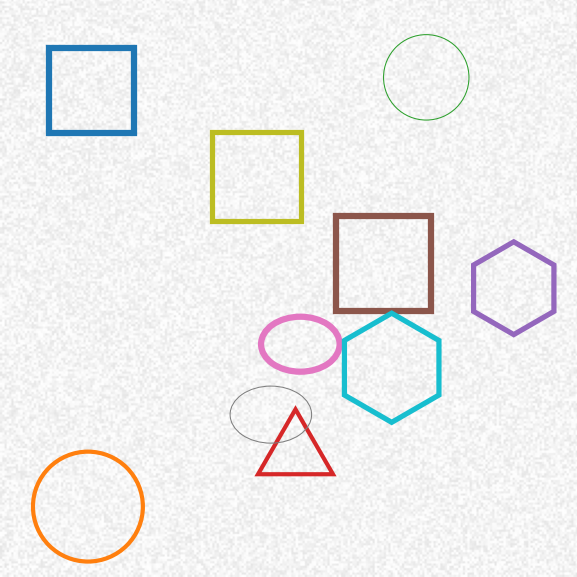[{"shape": "square", "thickness": 3, "radius": 0.37, "center": [0.159, 0.843]}, {"shape": "circle", "thickness": 2, "radius": 0.48, "center": [0.152, 0.122]}, {"shape": "circle", "thickness": 0.5, "radius": 0.37, "center": [0.738, 0.865]}, {"shape": "triangle", "thickness": 2, "radius": 0.37, "center": [0.512, 0.215]}, {"shape": "hexagon", "thickness": 2.5, "radius": 0.4, "center": [0.89, 0.5]}, {"shape": "square", "thickness": 3, "radius": 0.41, "center": [0.664, 0.543]}, {"shape": "oval", "thickness": 3, "radius": 0.34, "center": [0.52, 0.403]}, {"shape": "oval", "thickness": 0.5, "radius": 0.35, "center": [0.469, 0.281]}, {"shape": "square", "thickness": 2.5, "radius": 0.38, "center": [0.444, 0.693]}, {"shape": "hexagon", "thickness": 2.5, "radius": 0.47, "center": [0.678, 0.362]}]